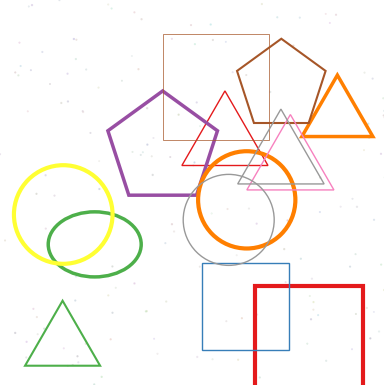[{"shape": "triangle", "thickness": 1, "radius": 0.65, "center": [0.584, 0.635]}, {"shape": "square", "thickness": 3, "radius": 0.7, "center": [0.803, 0.118]}, {"shape": "square", "thickness": 1, "radius": 0.57, "center": [0.638, 0.203]}, {"shape": "triangle", "thickness": 1.5, "radius": 0.56, "center": [0.163, 0.106]}, {"shape": "oval", "thickness": 2.5, "radius": 0.6, "center": [0.246, 0.365]}, {"shape": "pentagon", "thickness": 2.5, "radius": 0.75, "center": [0.423, 0.614]}, {"shape": "circle", "thickness": 3, "radius": 0.63, "center": [0.641, 0.481]}, {"shape": "triangle", "thickness": 2.5, "radius": 0.53, "center": [0.876, 0.699]}, {"shape": "circle", "thickness": 3, "radius": 0.64, "center": [0.164, 0.443]}, {"shape": "square", "thickness": 0.5, "radius": 0.69, "center": [0.561, 0.774]}, {"shape": "pentagon", "thickness": 1.5, "radius": 0.6, "center": [0.731, 0.778]}, {"shape": "triangle", "thickness": 1, "radius": 0.65, "center": [0.754, 0.572]}, {"shape": "triangle", "thickness": 1, "radius": 0.65, "center": [0.73, 0.587]}, {"shape": "circle", "thickness": 1, "radius": 0.59, "center": [0.594, 0.429]}]